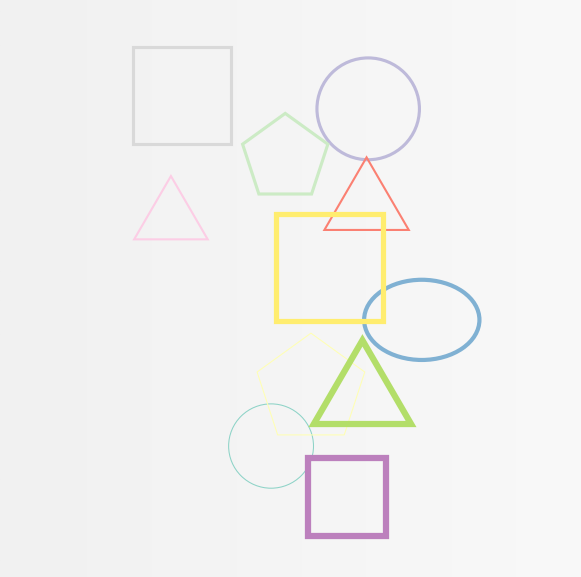[{"shape": "circle", "thickness": 0.5, "radius": 0.37, "center": [0.466, 0.227]}, {"shape": "pentagon", "thickness": 0.5, "radius": 0.49, "center": [0.535, 0.325]}, {"shape": "circle", "thickness": 1.5, "radius": 0.44, "center": [0.633, 0.811]}, {"shape": "triangle", "thickness": 1, "radius": 0.42, "center": [0.631, 0.643]}, {"shape": "oval", "thickness": 2, "radius": 0.5, "center": [0.726, 0.445]}, {"shape": "triangle", "thickness": 3, "radius": 0.48, "center": [0.624, 0.313]}, {"shape": "triangle", "thickness": 1, "radius": 0.37, "center": [0.294, 0.621]}, {"shape": "square", "thickness": 1.5, "radius": 0.42, "center": [0.313, 0.833]}, {"shape": "square", "thickness": 3, "radius": 0.34, "center": [0.597, 0.138]}, {"shape": "pentagon", "thickness": 1.5, "radius": 0.39, "center": [0.491, 0.726]}, {"shape": "square", "thickness": 2.5, "radius": 0.46, "center": [0.567, 0.536]}]